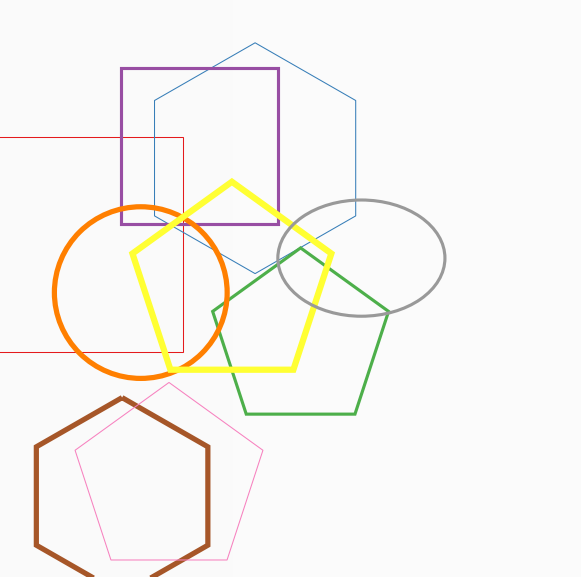[{"shape": "square", "thickness": 0.5, "radius": 0.93, "center": [0.128, 0.576]}, {"shape": "hexagon", "thickness": 0.5, "radius": 1.0, "center": [0.439, 0.725]}, {"shape": "pentagon", "thickness": 1.5, "radius": 0.8, "center": [0.517, 0.411]}, {"shape": "square", "thickness": 1.5, "radius": 0.67, "center": [0.343, 0.747]}, {"shape": "circle", "thickness": 2.5, "radius": 0.74, "center": [0.242, 0.492]}, {"shape": "pentagon", "thickness": 3, "radius": 0.9, "center": [0.399, 0.504]}, {"shape": "hexagon", "thickness": 2.5, "radius": 0.85, "center": [0.21, 0.14]}, {"shape": "pentagon", "thickness": 0.5, "radius": 0.85, "center": [0.291, 0.167]}, {"shape": "oval", "thickness": 1.5, "radius": 0.72, "center": [0.622, 0.552]}]